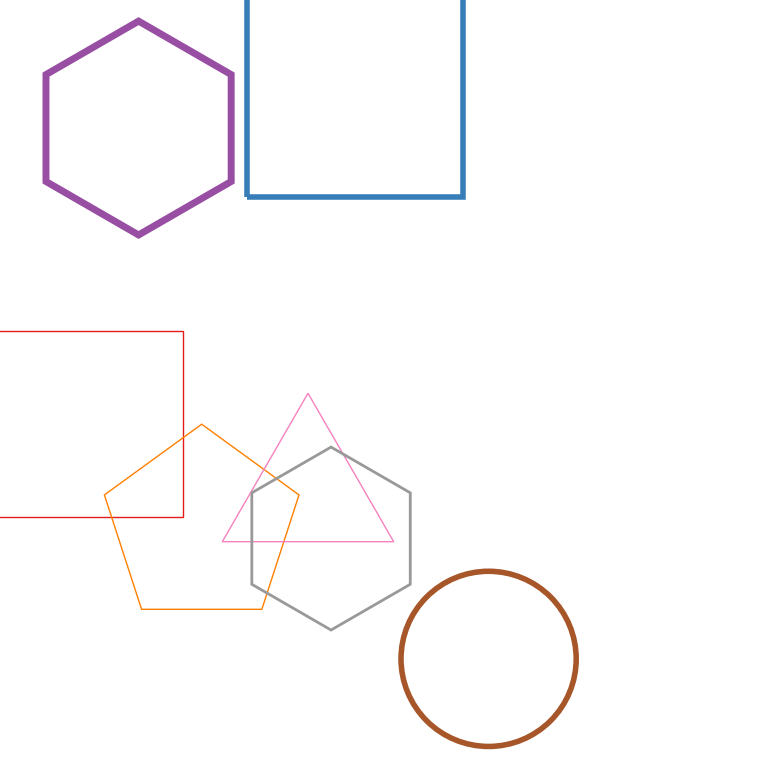[{"shape": "square", "thickness": 0.5, "radius": 0.61, "center": [0.116, 0.449]}, {"shape": "square", "thickness": 2, "radius": 0.7, "center": [0.461, 0.884]}, {"shape": "hexagon", "thickness": 2.5, "radius": 0.69, "center": [0.18, 0.834]}, {"shape": "pentagon", "thickness": 0.5, "radius": 0.66, "center": [0.262, 0.316]}, {"shape": "circle", "thickness": 2, "radius": 0.57, "center": [0.635, 0.144]}, {"shape": "triangle", "thickness": 0.5, "radius": 0.64, "center": [0.4, 0.361]}, {"shape": "hexagon", "thickness": 1, "radius": 0.59, "center": [0.43, 0.301]}]